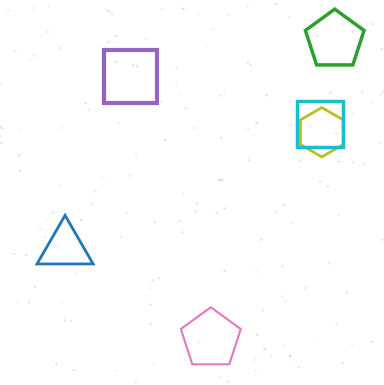[{"shape": "triangle", "thickness": 2, "radius": 0.42, "center": [0.169, 0.357]}, {"shape": "pentagon", "thickness": 2.5, "radius": 0.4, "center": [0.869, 0.896]}, {"shape": "square", "thickness": 3, "radius": 0.35, "center": [0.339, 0.802]}, {"shape": "pentagon", "thickness": 1.5, "radius": 0.41, "center": [0.548, 0.12]}, {"shape": "hexagon", "thickness": 2, "radius": 0.32, "center": [0.836, 0.657]}, {"shape": "square", "thickness": 2.5, "radius": 0.3, "center": [0.831, 0.679]}]